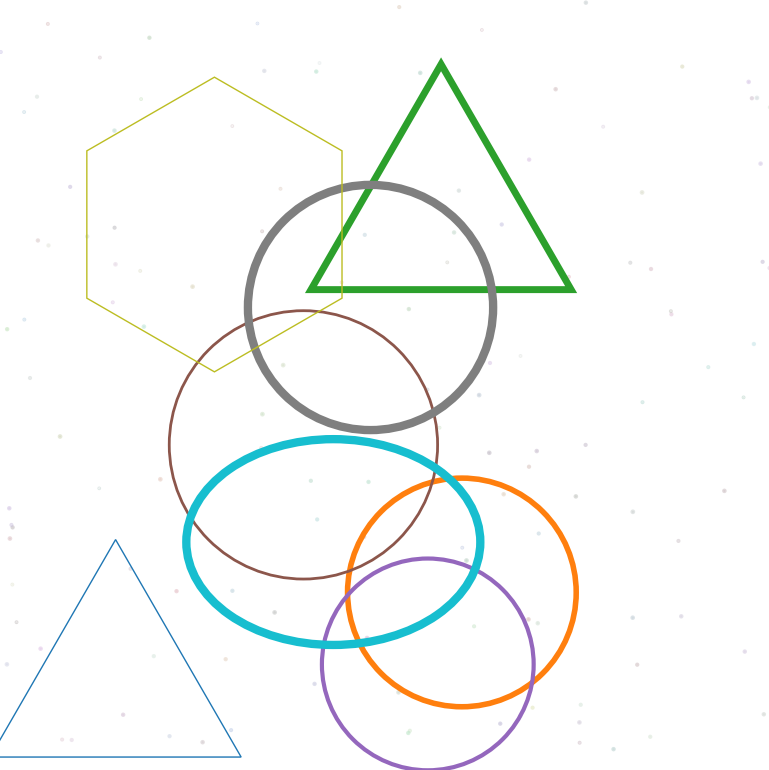[{"shape": "triangle", "thickness": 0.5, "radius": 0.94, "center": [0.15, 0.111]}, {"shape": "circle", "thickness": 2, "radius": 0.74, "center": [0.6, 0.231]}, {"shape": "triangle", "thickness": 2.5, "radius": 0.98, "center": [0.573, 0.721]}, {"shape": "circle", "thickness": 1.5, "radius": 0.69, "center": [0.556, 0.137]}, {"shape": "circle", "thickness": 1, "radius": 0.87, "center": [0.394, 0.422]}, {"shape": "circle", "thickness": 3, "radius": 0.8, "center": [0.481, 0.601]}, {"shape": "hexagon", "thickness": 0.5, "radius": 0.96, "center": [0.278, 0.708]}, {"shape": "oval", "thickness": 3, "radius": 0.95, "center": [0.433, 0.296]}]